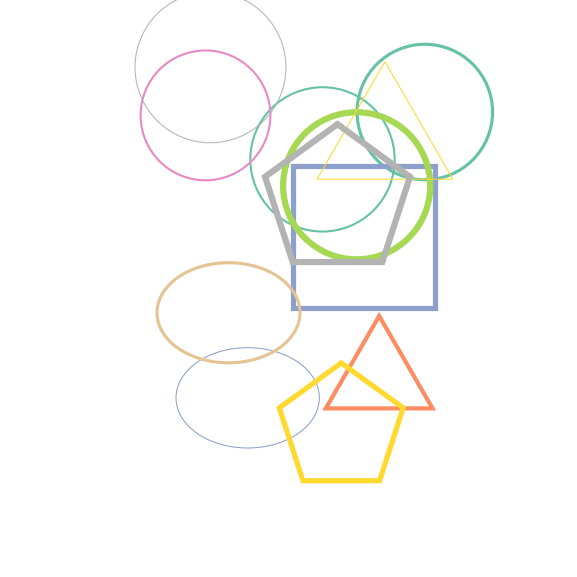[{"shape": "circle", "thickness": 1.5, "radius": 0.59, "center": [0.736, 0.805]}, {"shape": "circle", "thickness": 1, "radius": 0.62, "center": [0.558, 0.723]}, {"shape": "triangle", "thickness": 2, "radius": 0.53, "center": [0.657, 0.345]}, {"shape": "oval", "thickness": 0.5, "radius": 0.62, "center": [0.429, 0.31]}, {"shape": "square", "thickness": 2.5, "radius": 0.62, "center": [0.63, 0.589]}, {"shape": "circle", "thickness": 1, "radius": 0.56, "center": [0.356, 0.799]}, {"shape": "circle", "thickness": 3, "radius": 0.64, "center": [0.618, 0.677]}, {"shape": "pentagon", "thickness": 2.5, "radius": 0.56, "center": [0.591, 0.258]}, {"shape": "triangle", "thickness": 0.5, "radius": 0.68, "center": [0.667, 0.757]}, {"shape": "oval", "thickness": 1.5, "radius": 0.62, "center": [0.396, 0.458]}, {"shape": "pentagon", "thickness": 3, "radius": 0.66, "center": [0.584, 0.652]}, {"shape": "circle", "thickness": 0.5, "radius": 0.65, "center": [0.364, 0.883]}]